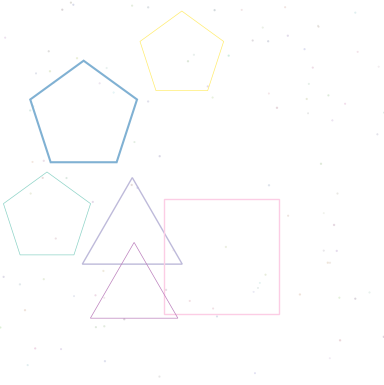[{"shape": "pentagon", "thickness": 0.5, "radius": 0.59, "center": [0.122, 0.434]}, {"shape": "triangle", "thickness": 1, "radius": 0.75, "center": [0.344, 0.389]}, {"shape": "pentagon", "thickness": 1.5, "radius": 0.73, "center": [0.217, 0.697]}, {"shape": "square", "thickness": 1, "radius": 0.75, "center": [0.576, 0.334]}, {"shape": "triangle", "thickness": 0.5, "radius": 0.66, "center": [0.348, 0.239]}, {"shape": "pentagon", "thickness": 0.5, "radius": 0.57, "center": [0.472, 0.857]}]